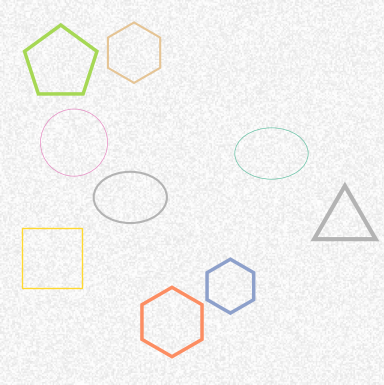[{"shape": "oval", "thickness": 0.5, "radius": 0.48, "center": [0.705, 0.601]}, {"shape": "hexagon", "thickness": 2.5, "radius": 0.45, "center": [0.447, 0.164]}, {"shape": "hexagon", "thickness": 2.5, "radius": 0.35, "center": [0.598, 0.257]}, {"shape": "circle", "thickness": 0.5, "radius": 0.44, "center": [0.192, 0.63]}, {"shape": "pentagon", "thickness": 2.5, "radius": 0.49, "center": [0.158, 0.836]}, {"shape": "square", "thickness": 1, "radius": 0.39, "center": [0.134, 0.331]}, {"shape": "hexagon", "thickness": 1.5, "radius": 0.39, "center": [0.348, 0.863]}, {"shape": "triangle", "thickness": 3, "radius": 0.46, "center": [0.896, 0.425]}, {"shape": "oval", "thickness": 1.5, "radius": 0.48, "center": [0.338, 0.487]}]